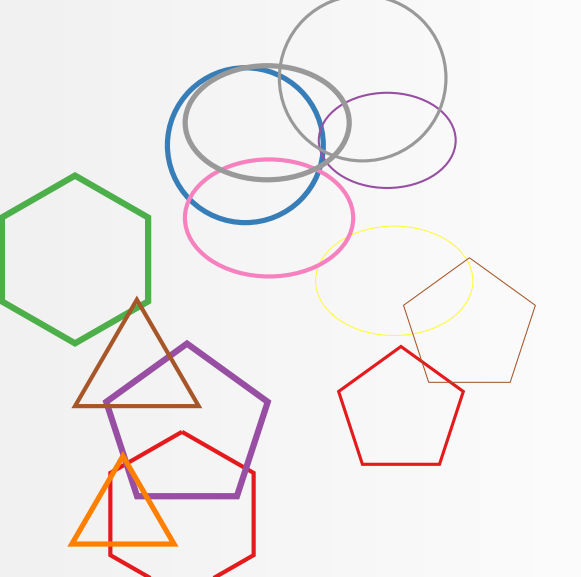[{"shape": "hexagon", "thickness": 2, "radius": 0.71, "center": [0.313, 0.109]}, {"shape": "pentagon", "thickness": 1.5, "radius": 0.56, "center": [0.69, 0.286]}, {"shape": "circle", "thickness": 2.5, "radius": 0.67, "center": [0.422, 0.748]}, {"shape": "hexagon", "thickness": 3, "radius": 0.73, "center": [0.129, 0.55]}, {"shape": "oval", "thickness": 1, "radius": 0.59, "center": [0.666, 0.756]}, {"shape": "pentagon", "thickness": 3, "radius": 0.73, "center": [0.322, 0.258]}, {"shape": "triangle", "thickness": 2.5, "radius": 0.51, "center": [0.212, 0.108]}, {"shape": "oval", "thickness": 0.5, "radius": 0.68, "center": [0.678, 0.513]}, {"shape": "triangle", "thickness": 2, "radius": 0.61, "center": [0.235, 0.357]}, {"shape": "pentagon", "thickness": 0.5, "radius": 0.6, "center": [0.808, 0.434]}, {"shape": "oval", "thickness": 2, "radius": 0.72, "center": [0.463, 0.622]}, {"shape": "oval", "thickness": 2.5, "radius": 0.71, "center": [0.46, 0.787]}, {"shape": "circle", "thickness": 1.5, "radius": 0.72, "center": [0.624, 0.864]}]